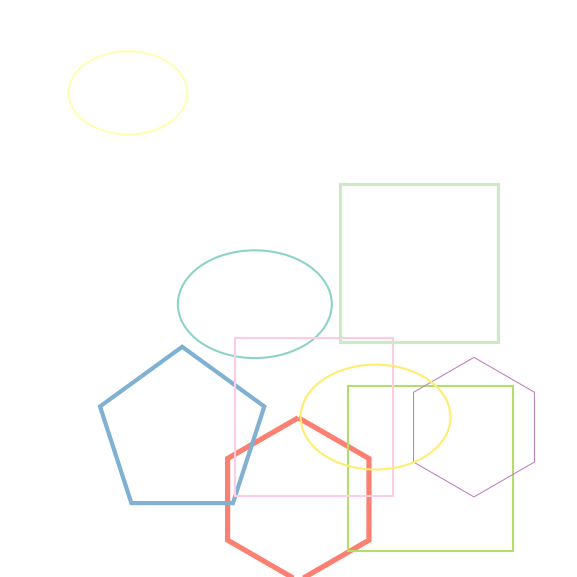[{"shape": "oval", "thickness": 1, "radius": 0.67, "center": [0.441, 0.472]}, {"shape": "oval", "thickness": 1, "radius": 0.51, "center": [0.222, 0.838]}, {"shape": "hexagon", "thickness": 2.5, "radius": 0.71, "center": [0.517, 0.134]}, {"shape": "pentagon", "thickness": 2, "radius": 0.75, "center": [0.315, 0.249]}, {"shape": "square", "thickness": 1, "radius": 0.71, "center": [0.745, 0.187]}, {"shape": "square", "thickness": 1, "radius": 0.68, "center": [0.544, 0.276]}, {"shape": "hexagon", "thickness": 0.5, "radius": 0.6, "center": [0.821, 0.259]}, {"shape": "square", "thickness": 1.5, "radius": 0.69, "center": [0.725, 0.544]}, {"shape": "oval", "thickness": 1, "radius": 0.65, "center": [0.65, 0.277]}]